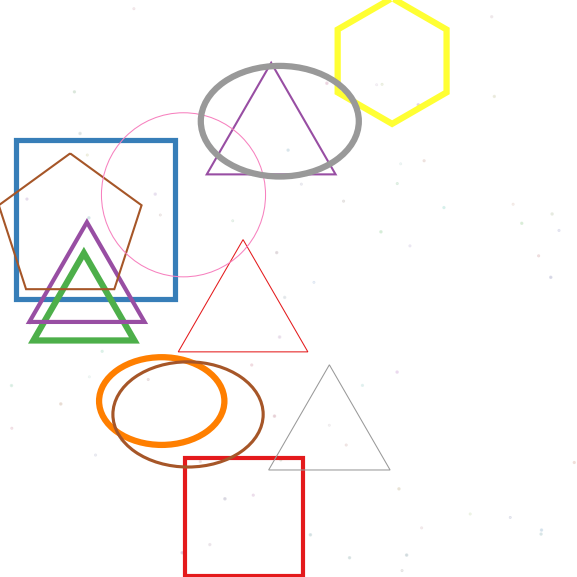[{"shape": "square", "thickness": 2, "radius": 0.51, "center": [0.422, 0.104]}, {"shape": "triangle", "thickness": 0.5, "radius": 0.65, "center": [0.421, 0.455]}, {"shape": "square", "thickness": 2.5, "radius": 0.69, "center": [0.166, 0.619]}, {"shape": "triangle", "thickness": 3, "radius": 0.5, "center": [0.145, 0.46]}, {"shape": "triangle", "thickness": 2, "radius": 0.58, "center": [0.151, 0.499]}, {"shape": "triangle", "thickness": 1, "radius": 0.64, "center": [0.47, 0.762]}, {"shape": "oval", "thickness": 3, "radius": 0.54, "center": [0.28, 0.305]}, {"shape": "hexagon", "thickness": 3, "radius": 0.54, "center": [0.679, 0.894]}, {"shape": "pentagon", "thickness": 1, "radius": 0.65, "center": [0.122, 0.604]}, {"shape": "oval", "thickness": 1.5, "radius": 0.65, "center": [0.326, 0.282]}, {"shape": "circle", "thickness": 0.5, "radius": 0.71, "center": [0.318, 0.662]}, {"shape": "triangle", "thickness": 0.5, "radius": 0.61, "center": [0.57, 0.246]}, {"shape": "oval", "thickness": 3, "radius": 0.68, "center": [0.485, 0.789]}]